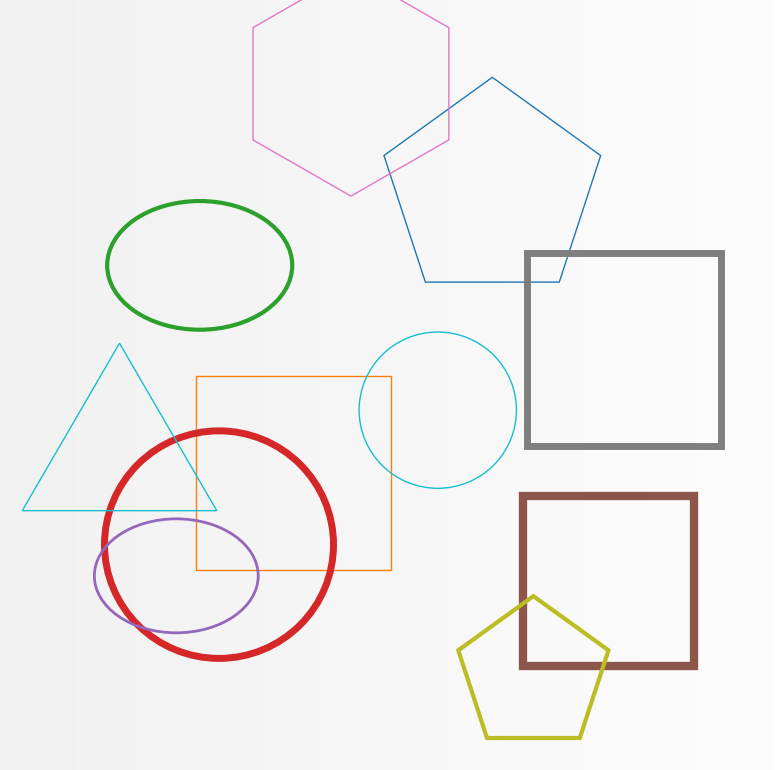[{"shape": "pentagon", "thickness": 0.5, "radius": 0.73, "center": [0.635, 0.753]}, {"shape": "square", "thickness": 0.5, "radius": 0.63, "center": [0.379, 0.386]}, {"shape": "oval", "thickness": 1.5, "radius": 0.6, "center": [0.258, 0.655]}, {"shape": "circle", "thickness": 2.5, "radius": 0.74, "center": [0.283, 0.293]}, {"shape": "oval", "thickness": 1, "radius": 0.53, "center": [0.227, 0.252]}, {"shape": "square", "thickness": 3, "radius": 0.55, "center": [0.785, 0.246]}, {"shape": "hexagon", "thickness": 0.5, "radius": 0.73, "center": [0.453, 0.891]}, {"shape": "square", "thickness": 2.5, "radius": 0.62, "center": [0.805, 0.546]}, {"shape": "pentagon", "thickness": 1.5, "radius": 0.51, "center": [0.688, 0.124]}, {"shape": "triangle", "thickness": 0.5, "radius": 0.72, "center": [0.154, 0.409]}, {"shape": "circle", "thickness": 0.5, "radius": 0.51, "center": [0.565, 0.467]}]